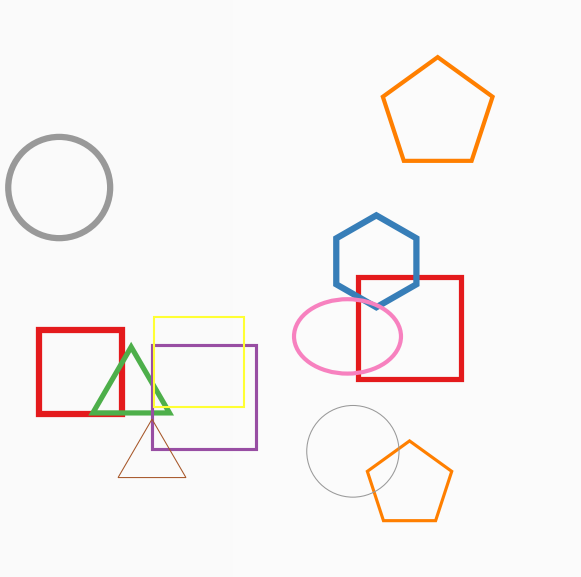[{"shape": "square", "thickness": 3, "radius": 0.36, "center": [0.139, 0.355]}, {"shape": "square", "thickness": 2.5, "radius": 0.44, "center": [0.704, 0.431]}, {"shape": "hexagon", "thickness": 3, "radius": 0.4, "center": [0.647, 0.547]}, {"shape": "triangle", "thickness": 2.5, "radius": 0.38, "center": [0.226, 0.322]}, {"shape": "square", "thickness": 1.5, "radius": 0.45, "center": [0.351, 0.312]}, {"shape": "pentagon", "thickness": 1.5, "radius": 0.38, "center": [0.705, 0.159]}, {"shape": "pentagon", "thickness": 2, "radius": 0.5, "center": [0.753, 0.801]}, {"shape": "square", "thickness": 1, "radius": 0.39, "center": [0.342, 0.372]}, {"shape": "triangle", "thickness": 0.5, "radius": 0.34, "center": [0.262, 0.206]}, {"shape": "oval", "thickness": 2, "radius": 0.46, "center": [0.598, 0.417]}, {"shape": "circle", "thickness": 3, "radius": 0.44, "center": [0.102, 0.674]}, {"shape": "circle", "thickness": 0.5, "radius": 0.4, "center": [0.607, 0.218]}]